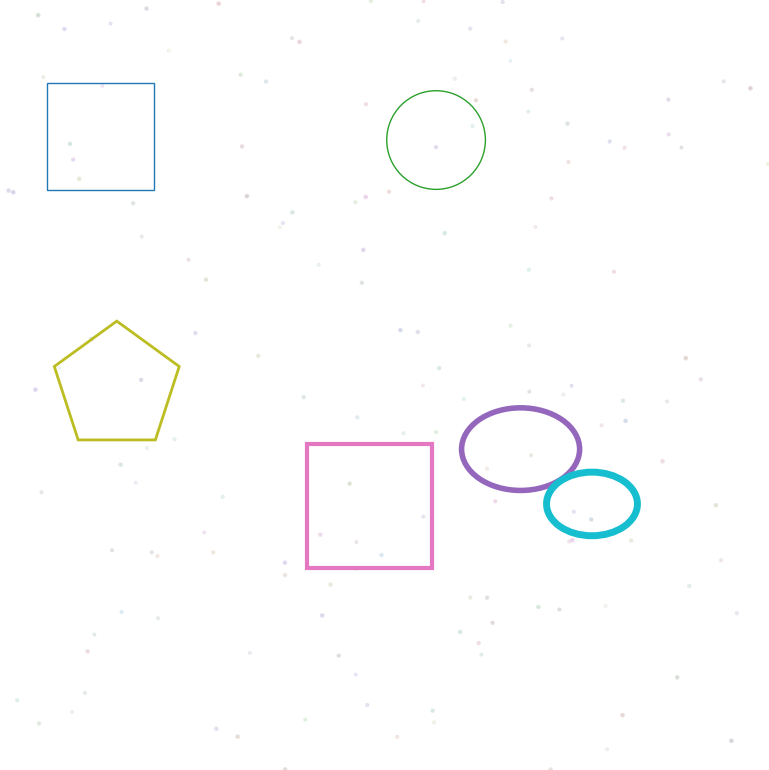[{"shape": "square", "thickness": 0.5, "radius": 0.35, "center": [0.13, 0.823]}, {"shape": "circle", "thickness": 0.5, "radius": 0.32, "center": [0.566, 0.818]}, {"shape": "oval", "thickness": 2, "radius": 0.38, "center": [0.676, 0.417]}, {"shape": "square", "thickness": 1.5, "radius": 0.4, "center": [0.48, 0.343]}, {"shape": "pentagon", "thickness": 1, "radius": 0.43, "center": [0.152, 0.498]}, {"shape": "oval", "thickness": 2.5, "radius": 0.3, "center": [0.769, 0.346]}]